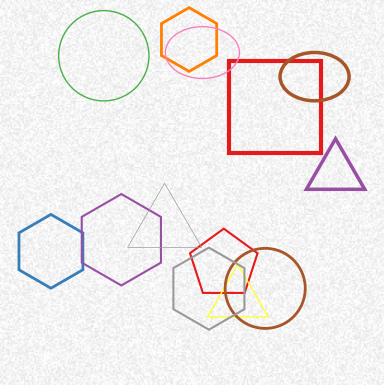[{"shape": "pentagon", "thickness": 1.5, "radius": 0.46, "center": [0.581, 0.314]}, {"shape": "square", "thickness": 3, "radius": 0.6, "center": [0.714, 0.722]}, {"shape": "hexagon", "thickness": 2, "radius": 0.48, "center": [0.132, 0.347]}, {"shape": "circle", "thickness": 1, "radius": 0.59, "center": [0.27, 0.855]}, {"shape": "triangle", "thickness": 2.5, "radius": 0.44, "center": [0.872, 0.552]}, {"shape": "hexagon", "thickness": 1.5, "radius": 0.59, "center": [0.315, 0.377]}, {"shape": "hexagon", "thickness": 2, "radius": 0.41, "center": [0.491, 0.897]}, {"shape": "triangle", "thickness": 1, "radius": 0.45, "center": [0.618, 0.222]}, {"shape": "oval", "thickness": 2.5, "radius": 0.45, "center": [0.817, 0.801]}, {"shape": "circle", "thickness": 2, "radius": 0.52, "center": [0.689, 0.251]}, {"shape": "oval", "thickness": 1, "radius": 0.48, "center": [0.526, 0.863]}, {"shape": "hexagon", "thickness": 1.5, "radius": 0.53, "center": [0.543, 0.25]}, {"shape": "triangle", "thickness": 0.5, "radius": 0.56, "center": [0.428, 0.413]}]